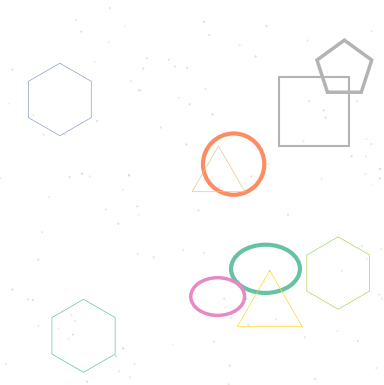[{"shape": "oval", "thickness": 3, "radius": 0.45, "center": [0.69, 0.302]}, {"shape": "hexagon", "thickness": 0.5, "radius": 0.47, "center": [0.217, 0.128]}, {"shape": "circle", "thickness": 3, "radius": 0.4, "center": [0.607, 0.574]}, {"shape": "hexagon", "thickness": 0.5, "radius": 0.47, "center": [0.155, 0.742]}, {"shape": "oval", "thickness": 2.5, "radius": 0.35, "center": [0.565, 0.23]}, {"shape": "hexagon", "thickness": 0.5, "radius": 0.47, "center": [0.878, 0.291]}, {"shape": "triangle", "thickness": 0.5, "radius": 0.49, "center": [0.701, 0.2]}, {"shape": "triangle", "thickness": 0.5, "radius": 0.4, "center": [0.567, 0.542]}, {"shape": "square", "thickness": 1.5, "radius": 0.45, "center": [0.816, 0.71]}, {"shape": "pentagon", "thickness": 2.5, "radius": 0.37, "center": [0.894, 0.821]}]